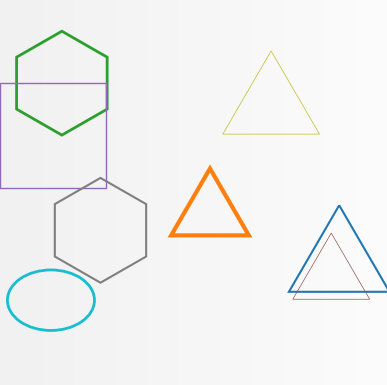[{"shape": "triangle", "thickness": 1.5, "radius": 0.75, "center": [0.875, 0.317]}, {"shape": "triangle", "thickness": 3, "radius": 0.58, "center": [0.542, 0.447]}, {"shape": "hexagon", "thickness": 2, "radius": 0.67, "center": [0.16, 0.784]}, {"shape": "square", "thickness": 1, "radius": 0.68, "center": [0.138, 0.649]}, {"shape": "triangle", "thickness": 0.5, "radius": 0.57, "center": [0.855, 0.28]}, {"shape": "hexagon", "thickness": 1.5, "radius": 0.68, "center": [0.259, 0.402]}, {"shape": "triangle", "thickness": 0.5, "radius": 0.72, "center": [0.7, 0.724]}, {"shape": "oval", "thickness": 2, "radius": 0.56, "center": [0.131, 0.22]}]